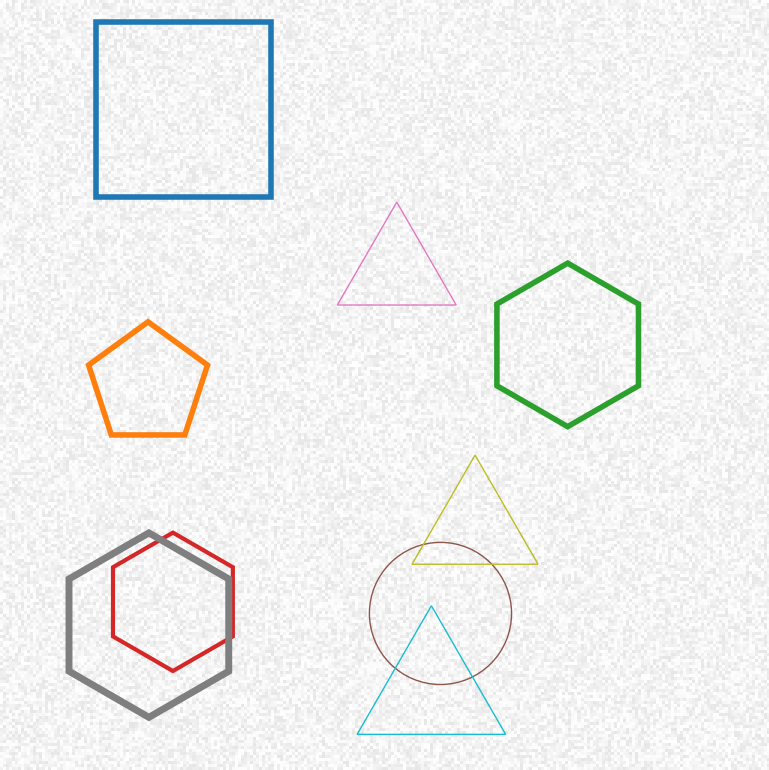[{"shape": "square", "thickness": 2, "radius": 0.57, "center": [0.238, 0.858]}, {"shape": "pentagon", "thickness": 2, "radius": 0.41, "center": [0.192, 0.501]}, {"shape": "hexagon", "thickness": 2, "radius": 0.53, "center": [0.737, 0.552]}, {"shape": "hexagon", "thickness": 1.5, "radius": 0.45, "center": [0.225, 0.218]}, {"shape": "circle", "thickness": 0.5, "radius": 0.46, "center": [0.572, 0.203]}, {"shape": "triangle", "thickness": 0.5, "radius": 0.45, "center": [0.515, 0.648]}, {"shape": "hexagon", "thickness": 2.5, "radius": 0.6, "center": [0.193, 0.188]}, {"shape": "triangle", "thickness": 0.5, "radius": 0.47, "center": [0.617, 0.314]}, {"shape": "triangle", "thickness": 0.5, "radius": 0.56, "center": [0.56, 0.102]}]